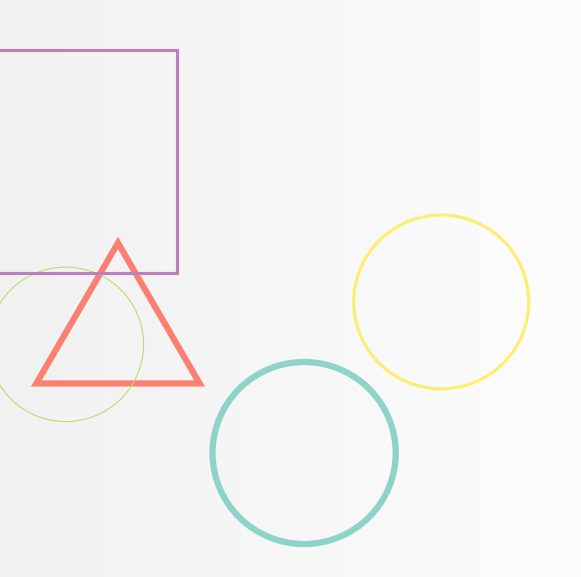[{"shape": "circle", "thickness": 3, "radius": 0.79, "center": [0.523, 0.215]}, {"shape": "triangle", "thickness": 3, "radius": 0.81, "center": [0.203, 0.416]}, {"shape": "circle", "thickness": 0.5, "radius": 0.67, "center": [0.113, 0.403]}, {"shape": "square", "thickness": 1.5, "radius": 0.97, "center": [0.112, 0.719]}, {"shape": "circle", "thickness": 1.5, "radius": 0.75, "center": [0.759, 0.476]}]